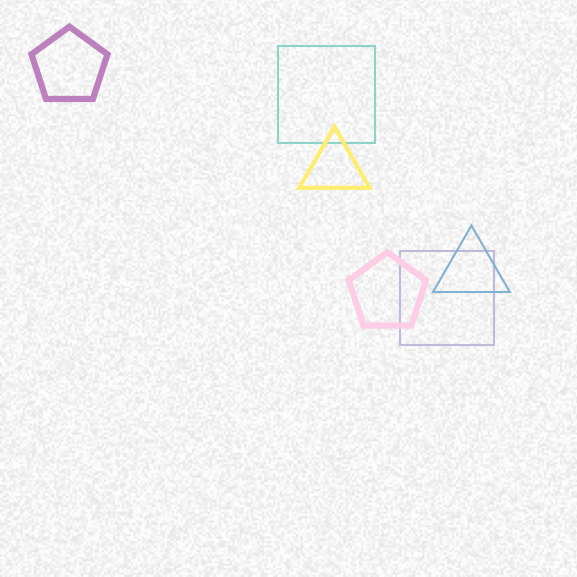[{"shape": "square", "thickness": 1, "radius": 0.42, "center": [0.565, 0.836]}, {"shape": "square", "thickness": 1, "radius": 0.41, "center": [0.774, 0.483]}, {"shape": "triangle", "thickness": 1, "radius": 0.38, "center": [0.816, 0.532]}, {"shape": "pentagon", "thickness": 3, "radius": 0.35, "center": [0.671, 0.492]}, {"shape": "pentagon", "thickness": 3, "radius": 0.35, "center": [0.12, 0.884]}, {"shape": "triangle", "thickness": 2, "radius": 0.35, "center": [0.579, 0.709]}]